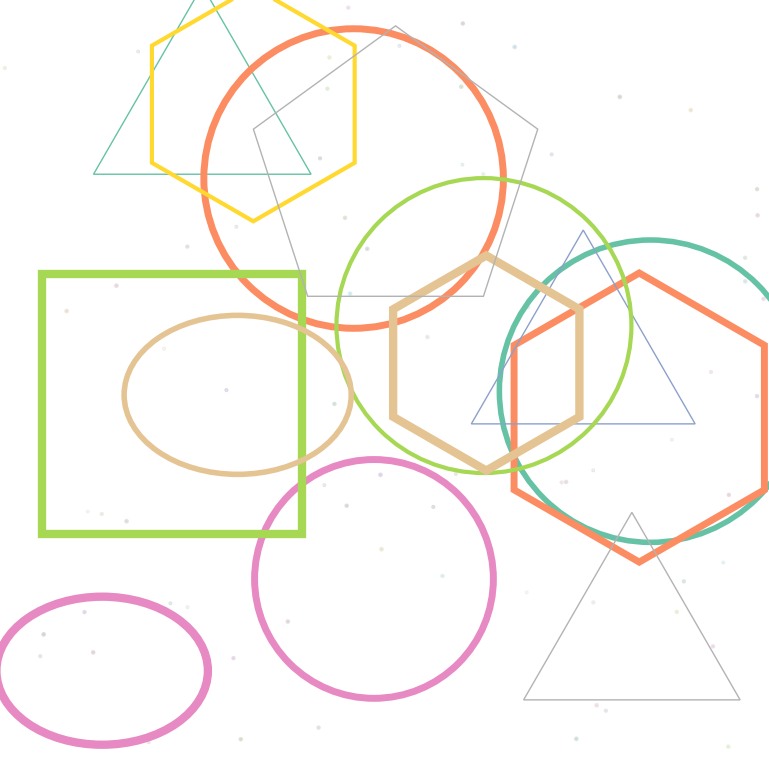[{"shape": "circle", "thickness": 2, "radius": 0.98, "center": [0.845, 0.492]}, {"shape": "triangle", "thickness": 0.5, "radius": 0.82, "center": [0.263, 0.855]}, {"shape": "circle", "thickness": 2.5, "radius": 0.97, "center": [0.459, 0.768]}, {"shape": "hexagon", "thickness": 2.5, "radius": 0.94, "center": [0.83, 0.458]}, {"shape": "triangle", "thickness": 0.5, "radius": 0.84, "center": [0.757, 0.533]}, {"shape": "circle", "thickness": 2.5, "radius": 0.78, "center": [0.486, 0.248]}, {"shape": "oval", "thickness": 3, "radius": 0.69, "center": [0.133, 0.129]}, {"shape": "square", "thickness": 3, "radius": 0.84, "center": [0.224, 0.475]}, {"shape": "circle", "thickness": 1.5, "radius": 0.96, "center": [0.629, 0.577]}, {"shape": "hexagon", "thickness": 1.5, "radius": 0.76, "center": [0.329, 0.865]}, {"shape": "hexagon", "thickness": 3, "radius": 0.7, "center": [0.632, 0.529]}, {"shape": "oval", "thickness": 2, "radius": 0.74, "center": [0.309, 0.487]}, {"shape": "triangle", "thickness": 0.5, "radius": 0.81, "center": [0.821, 0.172]}, {"shape": "pentagon", "thickness": 0.5, "radius": 0.97, "center": [0.514, 0.772]}]